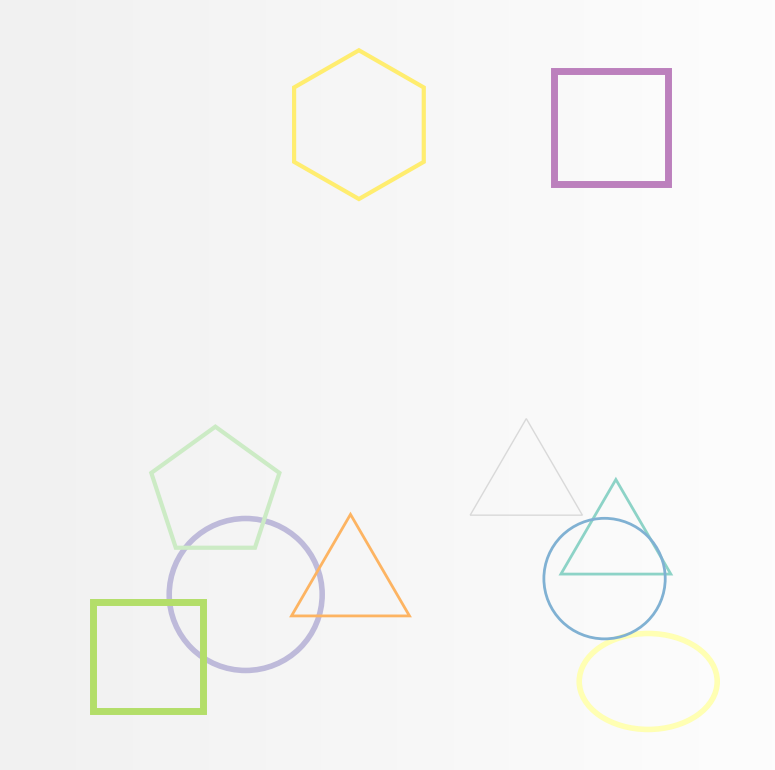[{"shape": "triangle", "thickness": 1, "radius": 0.41, "center": [0.795, 0.295]}, {"shape": "oval", "thickness": 2, "radius": 0.45, "center": [0.836, 0.115]}, {"shape": "circle", "thickness": 2, "radius": 0.49, "center": [0.317, 0.228]}, {"shape": "circle", "thickness": 1, "radius": 0.39, "center": [0.78, 0.249]}, {"shape": "triangle", "thickness": 1, "radius": 0.44, "center": [0.452, 0.244]}, {"shape": "square", "thickness": 2.5, "radius": 0.35, "center": [0.191, 0.148]}, {"shape": "triangle", "thickness": 0.5, "radius": 0.42, "center": [0.679, 0.373]}, {"shape": "square", "thickness": 2.5, "radius": 0.37, "center": [0.788, 0.834]}, {"shape": "pentagon", "thickness": 1.5, "radius": 0.43, "center": [0.278, 0.359]}, {"shape": "hexagon", "thickness": 1.5, "radius": 0.48, "center": [0.463, 0.838]}]